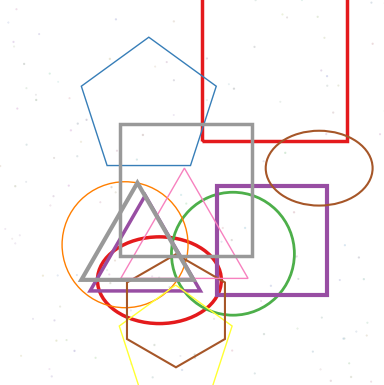[{"shape": "square", "thickness": 2.5, "radius": 0.94, "center": [0.713, 0.821]}, {"shape": "oval", "thickness": 2.5, "radius": 0.8, "center": [0.414, 0.272]}, {"shape": "pentagon", "thickness": 1, "radius": 0.92, "center": [0.386, 0.719]}, {"shape": "circle", "thickness": 2, "radius": 0.8, "center": [0.605, 0.341]}, {"shape": "triangle", "thickness": 2.5, "radius": 0.83, "center": [0.377, 0.327]}, {"shape": "square", "thickness": 3, "radius": 0.71, "center": [0.706, 0.376]}, {"shape": "circle", "thickness": 1, "radius": 0.82, "center": [0.325, 0.364]}, {"shape": "pentagon", "thickness": 1, "radius": 0.77, "center": [0.456, 0.106]}, {"shape": "oval", "thickness": 1.5, "radius": 0.69, "center": [0.829, 0.563]}, {"shape": "hexagon", "thickness": 1.5, "radius": 0.73, "center": [0.457, 0.193]}, {"shape": "triangle", "thickness": 1, "radius": 0.95, "center": [0.479, 0.372]}, {"shape": "triangle", "thickness": 3, "radius": 0.84, "center": [0.357, 0.357]}, {"shape": "square", "thickness": 2.5, "radius": 0.86, "center": [0.484, 0.505]}]